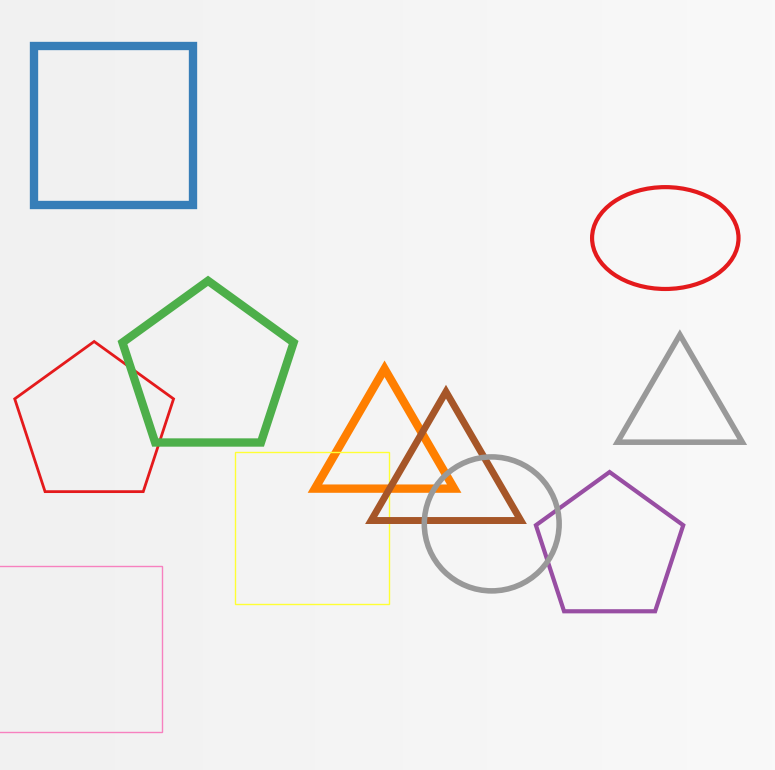[{"shape": "pentagon", "thickness": 1, "radius": 0.54, "center": [0.121, 0.449]}, {"shape": "oval", "thickness": 1.5, "radius": 0.47, "center": [0.858, 0.691]}, {"shape": "square", "thickness": 3, "radius": 0.51, "center": [0.147, 0.837]}, {"shape": "pentagon", "thickness": 3, "radius": 0.58, "center": [0.268, 0.519]}, {"shape": "pentagon", "thickness": 1.5, "radius": 0.5, "center": [0.787, 0.287]}, {"shape": "triangle", "thickness": 3, "radius": 0.52, "center": [0.496, 0.417]}, {"shape": "square", "thickness": 0.5, "radius": 0.5, "center": [0.402, 0.314]}, {"shape": "triangle", "thickness": 2.5, "radius": 0.56, "center": [0.575, 0.38]}, {"shape": "square", "thickness": 0.5, "radius": 0.54, "center": [0.101, 0.157]}, {"shape": "triangle", "thickness": 2, "radius": 0.46, "center": [0.877, 0.472]}, {"shape": "circle", "thickness": 2, "radius": 0.43, "center": [0.634, 0.32]}]